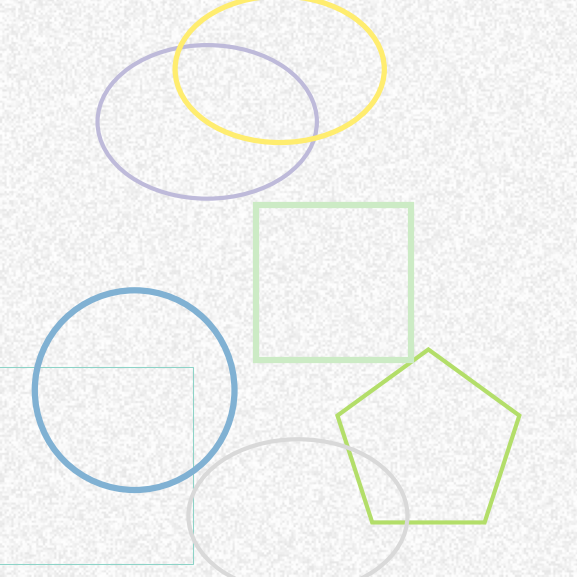[{"shape": "square", "thickness": 0.5, "radius": 0.85, "center": [0.163, 0.193]}, {"shape": "oval", "thickness": 2, "radius": 0.95, "center": [0.359, 0.788]}, {"shape": "circle", "thickness": 3, "radius": 0.86, "center": [0.233, 0.324]}, {"shape": "pentagon", "thickness": 2, "radius": 0.83, "center": [0.742, 0.228]}, {"shape": "oval", "thickness": 2, "radius": 0.95, "center": [0.516, 0.106]}, {"shape": "square", "thickness": 3, "radius": 0.67, "center": [0.578, 0.51]}, {"shape": "oval", "thickness": 2.5, "radius": 0.91, "center": [0.484, 0.879]}]